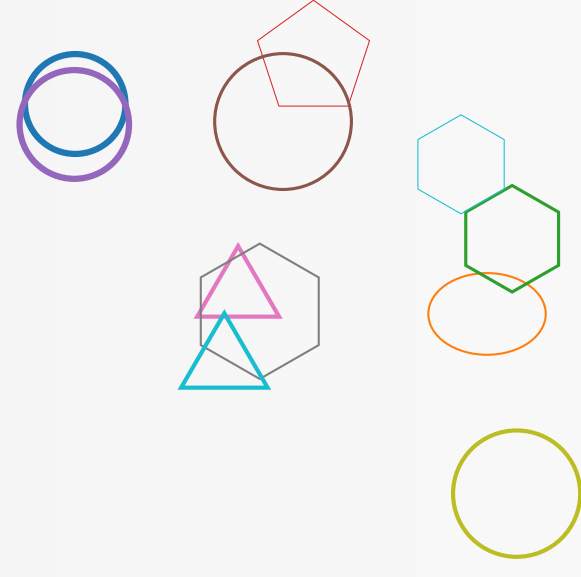[{"shape": "circle", "thickness": 3, "radius": 0.43, "center": [0.129, 0.819]}, {"shape": "oval", "thickness": 1, "radius": 0.51, "center": [0.838, 0.456]}, {"shape": "hexagon", "thickness": 1.5, "radius": 0.46, "center": [0.881, 0.586]}, {"shape": "pentagon", "thickness": 0.5, "radius": 0.51, "center": [0.539, 0.897]}, {"shape": "circle", "thickness": 3, "radius": 0.47, "center": [0.128, 0.784]}, {"shape": "circle", "thickness": 1.5, "radius": 0.59, "center": [0.487, 0.789]}, {"shape": "triangle", "thickness": 2, "radius": 0.41, "center": [0.41, 0.492]}, {"shape": "hexagon", "thickness": 1, "radius": 0.59, "center": [0.447, 0.46]}, {"shape": "circle", "thickness": 2, "radius": 0.55, "center": [0.889, 0.144]}, {"shape": "hexagon", "thickness": 0.5, "radius": 0.43, "center": [0.793, 0.715]}, {"shape": "triangle", "thickness": 2, "radius": 0.43, "center": [0.386, 0.371]}]